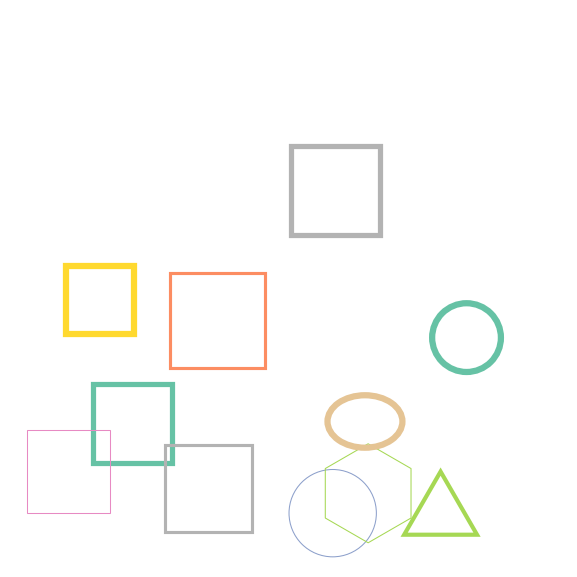[{"shape": "circle", "thickness": 3, "radius": 0.3, "center": [0.808, 0.415]}, {"shape": "square", "thickness": 2.5, "radius": 0.34, "center": [0.229, 0.266]}, {"shape": "square", "thickness": 1.5, "radius": 0.41, "center": [0.376, 0.444]}, {"shape": "circle", "thickness": 0.5, "radius": 0.38, "center": [0.576, 0.111]}, {"shape": "square", "thickness": 0.5, "radius": 0.36, "center": [0.119, 0.183]}, {"shape": "triangle", "thickness": 2, "radius": 0.36, "center": [0.763, 0.11]}, {"shape": "hexagon", "thickness": 0.5, "radius": 0.43, "center": [0.637, 0.145]}, {"shape": "square", "thickness": 3, "radius": 0.3, "center": [0.173, 0.479]}, {"shape": "oval", "thickness": 3, "radius": 0.32, "center": [0.632, 0.269]}, {"shape": "square", "thickness": 1.5, "radius": 0.38, "center": [0.361, 0.154]}, {"shape": "square", "thickness": 2.5, "radius": 0.39, "center": [0.581, 0.669]}]